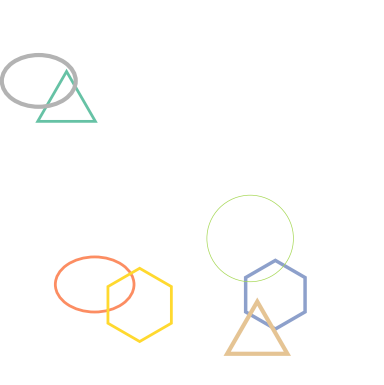[{"shape": "triangle", "thickness": 2, "radius": 0.43, "center": [0.173, 0.728]}, {"shape": "oval", "thickness": 2, "radius": 0.51, "center": [0.246, 0.261]}, {"shape": "hexagon", "thickness": 2.5, "radius": 0.45, "center": [0.715, 0.234]}, {"shape": "circle", "thickness": 0.5, "radius": 0.56, "center": [0.65, 0.381]}, {"shape": "hexagon", "thickness": 2, "radius": 0.48, "center": [0.363, 0.208]}, {"shape": "triangle", "thickness": 3, "radius": 0.45, "center": [0.668, 0.126]}, {"shape": "oval", "thickness": 3, "radius": 0.48, "center": [0.101, 0.79]}]